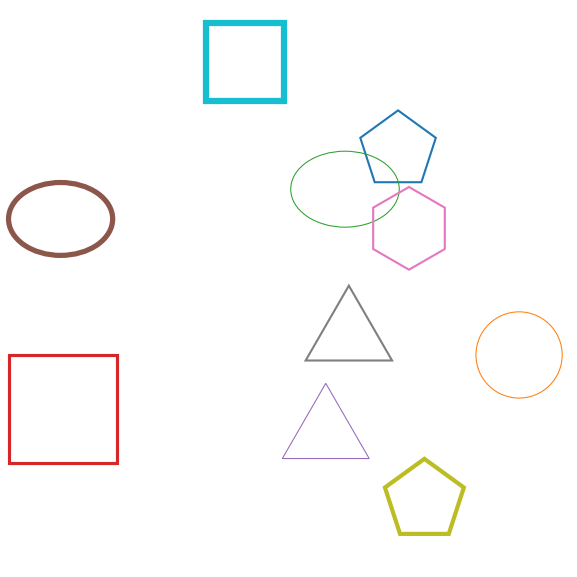[{"shape": "pentagon", "thickness": 1, "radius": 0.34, "center": [0.689, 0.739]}, {"shape": "circle", "thickness": 0.5, "radius": 0.37, "center": [0.899, 0.384]}, {"shape": "oval", "thickness": 0.5, "radius": 0.47, "center": [0.597, 0.672]}, {"shape": "square", "thickness": 1.5, "radius": 0.47, "center": [0.109, 0.292]}, {"shape": "triangle", "thickness": 0.5, "radius": 0.43, "center": [0.564, 0.249]}, {"shape": "oval", "thickness": 2.5, "radius": 0.45, "center": [0.105, 0.62]}, {"shape": "hexagon", "thickness": 1, "radius": 0.36, "center": [0.708, 0.604]}, {"shape": "triangle", "thickness": 1, "radius": 0.43, "center": [0.604, 0.418]}, {"shape": "pentagon", "thickness": 2, "radius": 0.36, "center": [0.735, 0.133]}, {"shape": "square", "thickness": 3, "radius": 0.34, "center": [0.425, 0.892]}]